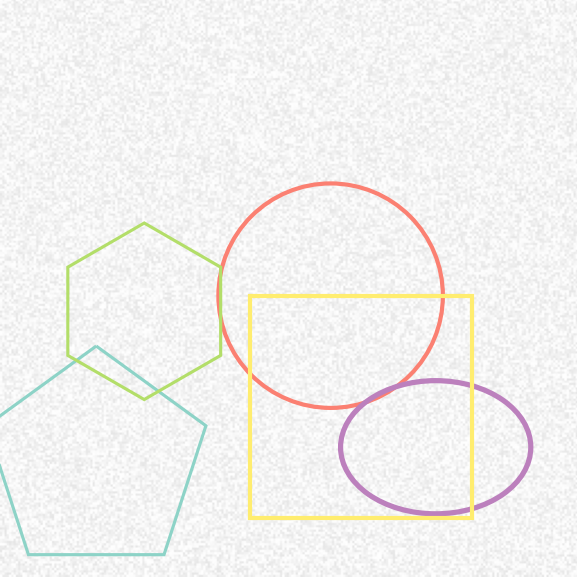[{"shape": "pentagon", "thickness": 1.5, "radius": 1.0, "center": [0.167, 0.2]}, {"shape": "circle", "thickness": 2, "radius": 0.97, "center": [0.573, 0.487]}, {"shape": "hexagon", "thickness": 1.5, "radius": 0.76, "center": [0.25, 0.46]}, {"shape": "oval", "thickness": 2.5, "radius": 0.82, "center": [0.754, 0.225]}, {"shape": "square", "thickness": 2, "radius": 0.96, "center": [0.625, 0.294]}]